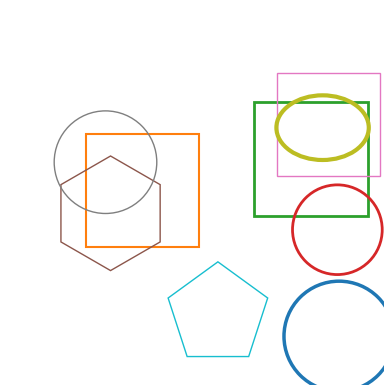[{"shape": "circle", "thickness": 2.5, "radius": 0.72, "center": [0.881, 0.127]}, {"shape": "square", "thickness": 1.5, "radius": 0.73, "center": [0.371, 0.504]}, {"shape": "square", "thickness": 2, "radius": 0.74, "center": [0.808, 0.587]}, {"shape": "circle", "thickness": 2, "radius": 0.58, "center": [0.876, 0.403]}, {"shape": "hexagon", "thickness": 1, "radius": 0.74, "center": [0.287, 0.446]}, {"shape": "square", "thickness": 1, "radius": 0.67, "center": [0.853, 0.677]}, {"shape": "circle", "thickness": 1, "radius": 0.67, "center": [0.274, 0.579]}, {"shape": "oval", "thickness": 3, "radius": 0.6, "center": [0.838, 0.668]}, {"shape": "pentagon", "thickness": 1, "radius": 0.68, "center": [0.566, 0.184]}]